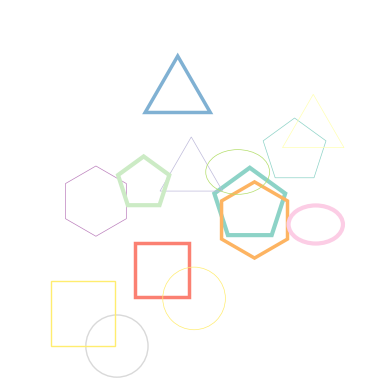[{"shape": "pentagon", "thickness": 3, "radius": 0.48, "center": [0.649, 0.468]}, {"shape": "pentagon", "thickness": 0.5, "radius": 0.43, "center": [0.765, 0.608]}, {"shape": "triangle", "thickness": 0.5, "radius": 0.46, "center": [0.814, 0.663]}, {"shape": "triangle", "thickness": 0.5, "radius": 0.47, "center": [0.497, 0.551]}, {"shape": "square", "thickness": 2.5, "radius": 0.35, "center": [0.421, 0.299]}, {"shape": "triangle", "thickness": 2.5, "radius": 0.49, "center": [0.462, 0.757]}, {"shape": "hexagon", "thickness": 2.5, "radius": 0.49, "center": [0.661, 0.429]}, {"shape": "oval", "thickness": 0.5, "radius": 0.41, "center": [0.617, 0.553]}, {"shape": "oval", "thickness": 3, "radius": 0.35, "center": [0.82, 0.417]}, {"shape": "circle", "thickness": 1, "radius": 0.4, "center": [0.304, 0.101]}, {"shape": "hexagon", "thickness": 0.5, "radius": 0.46, "center": [0.249, 0.478]}, {"shape": "pentagon", "thickness": 3, "radius": 0.35, "center": [0.373, 0.524]}, {"shape": "square", "thickness": 1, "radius": 0.42, "center": [0.216, 0.186]}, {"shape": "circle", "thickness": 0.5, "radius": 0.41, "center": [0.504, 0.225]}]